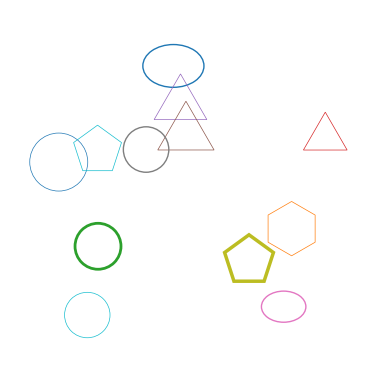[{"shape": "oval", "thickness": 1, "radius": 0.4, "center": [0.45, 0.829]}, {"shape": "circle", "thickness": 0.5, "radius": 0.38, "center": [0.153, 0.579]}, {"shape": "hexagon", "thickness": 0.5, "radius": 0.35, "center": [0.757, 0.406]}, {"shape": "circle", "thickness": 2, "radius": 0.3, "center": [0.255, 0.36]}, {"shape": "triangle", "thickness": 0.5, "radius": 0.33, "center": [0.845, 0.643]}, {"shape": "triangle", "thickness": 0.5, "radius": 0.4, "center": [0.469, 0.729]}, {"shape": "triangle", "thickness": 0.5, "radius": 0.42, "center": [0.483, 0.653]}, {"shape": "oval", "thickness": 1, "radius": 0.29, "center": [0.737, 0.203]}, {"shape": "circle", "thickness": 1, "radius": 0.3, "center": [0.379, 0.612]}, {"shape": "pentagon", "thickness": 2.5, "radius": 0.33, "center": [0.647, 0.323]}, {"shape": "pentagon", "thickness": 0.5, "radius": 0.33, "center": [0.253, 0.61]}, {"shape": "circle", "thickness": 0.5, "radius": 0.3, "center": [0.227, 0.182]}]